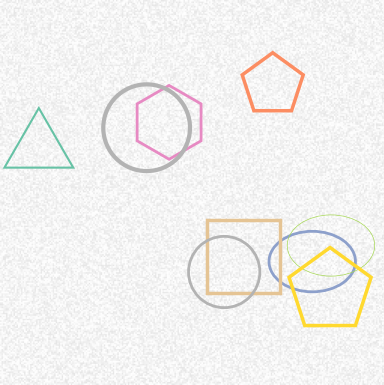[{"shape": "triangle", "thickness": 1.5, "radius": 0.52, "center": [0.101, 0.616]}, {"shape": "pentagon", "thickness": 2.5, "radius": 0.42, "center": [0.708, 0.78]}, {"shape": "oval", "thickness": 2, "radius": 0.56, "center": [0.811, 0.321]}, {"shape": "hexagon", "thickness": 2, "radius": 0.48, "center": [0.439, 0.682]}, {"shape": "oval", "thickness": 0.5, "radius": 0.57, "center": [0.86, 0.362]}, {"shape": "pentagon", "thickness": 2.5, "radius": 0.56, "center": [0.857, 0.245]}, {"shape": "square", "thickness": 2.5, "radius": 0.47, "center": [0.632, 0.335]}, {"shape": "circle", "thickness": 2, "radius": 0.46, "center": [0.582, 0.293]}, {"shape": "circle", "thickness": 3, "radius": 0.56, "center": [0.381, 0.668]}]